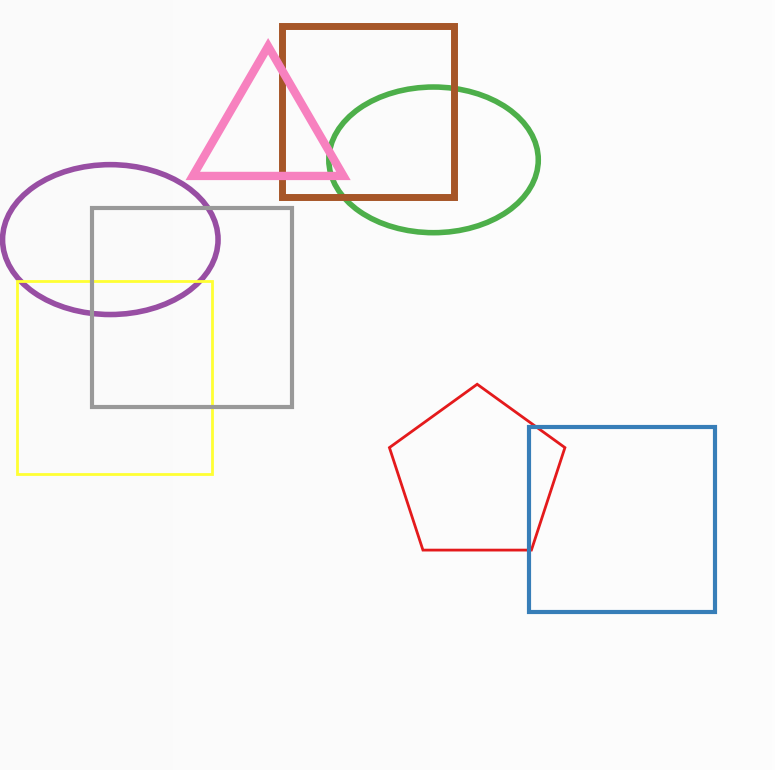[{"shape": "pentagon", "thickness": 1, "radius": 0.6, "center": [0.616, 0.382]}, {"shape": "square", "thickness": 1.5, "radius": 0.6, "center": [0.802, 0.325]}, {"shape": "oval", "thickness": 2, "radius": 0.68, "center": [0.559, 0.792]}, {"shape": "oval", "thickness": 2, "radius": 0.7, "center": [0.142, 0.689]}, {"shape": "square", "thickness": 1, "radius": 0.63, "center": [0.148, 0.51]}, {"shape": "square", "thickness": 2.5, "radius": 0.56, "center": [0.475, 0.855]}, {"shape": "triangle", "thickness": 3, "radius": 0.56, "center": [0.346, 0.828]}, {"shape": "square", "thickness": 1.5, "radius": 0.65, "center": [0.248, 0.6]}]